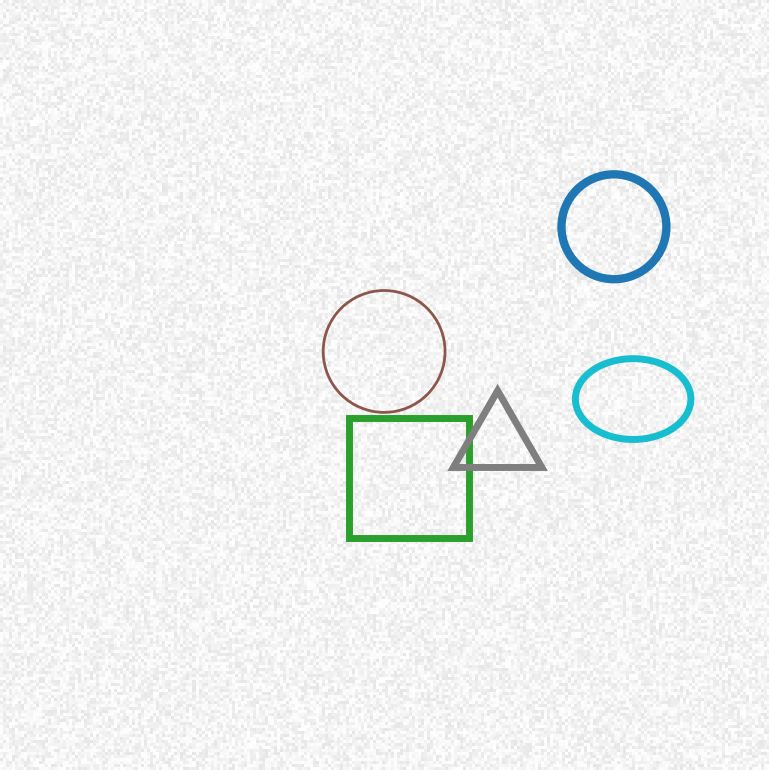[{"shape": "circle", "thickness": 3, "radius": 0.34, "center": [0.797, 0.705]}, {"shape": "square", "thickness": 2.5, "radius": 0.39, "center": [0.531, 0.379]}, {"shape": "circle", "thickness": 1, "radius": 0.4, "center": [0.499, 0.544]}, {"shape": "triangle", "thickness": 2.5, "radius": 0.33, "center": [0.646, 0.426]}, {"shape": "oval", "thickness": 2.5, "radius": 0.37, "center": [0.822, 0.482]}]